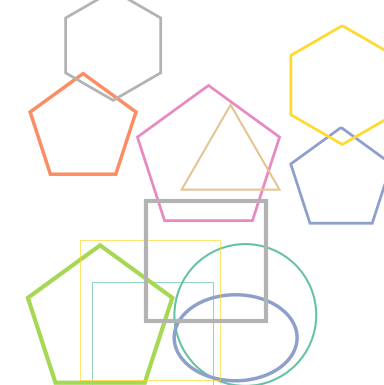[{"shape": "square", "thickness": 0.5, "radius": 0.79, "center": [0.396, 0.109]}, {"shape": "circle", "thickness": 1.5, "radius": 0.92, "center": [0.637, 0.182]}, {"shape": "pentagon", "thickness": 2.5, "radius": 0.72, "center": [0.216, 0.664]}, {"shape": "pentagon", "thickness": 2, "radius": 0.69, "center": [0.886, 0.531]}, {"shape": "oval", "thickness": 2.5, "radius": 0.8, "center": [0.612, 0.123]}, {"shape": "pentagon", "thickness": 2, "radius": 0.97, "center": [0.542, 0.584]}, {"shape": "pentagon", "thickness": 3, "radius": 0.99, "center": [0.26, 0.166]}, {"shape": "hexagon", "thickness": 2, "radius": 0.77, "center": [0.889, 0.779]}, {"shape": "square", "thickness": 0.5, "radius": 0.91, "center": [0.39, 0.195]}, {"shape": "triangle", "thickness": 1.5, "radius": 0.73, "center": [0.599, 0.581]}, {"shape": "hexagon", "thickness": 2, "radius": 0.71, "center": [0.294, 0.882]}, {"shape": "square", "thickness": 3, "radius": 0.78, "center": [0.534, 0.323]}]